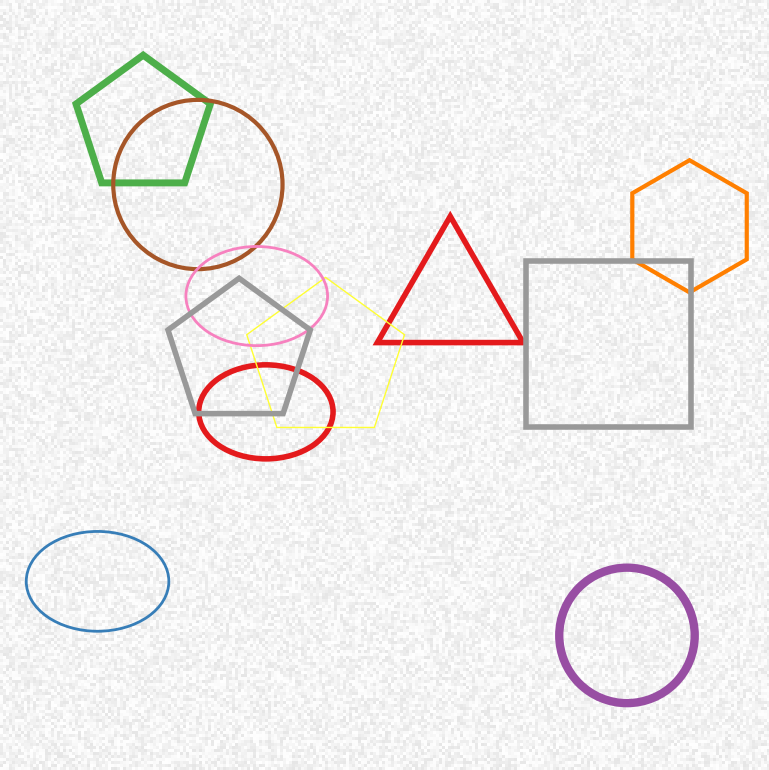[{"shape": "triangle", "thickness": 2, "radius": 0.55, "center": [0.585, 0.61]}, {"shape": "oval", "thickness": 2, "radius": 0.44, "center": [0.345, 0.465]}, {"shape": "oval", "thickness": 1, "radius": 0.46, "center": [0.127, 0.245]}, {"shape": "pentagon", "thickness": 2.5, "radius": 0.46, "center": [0.186, 0.837]}, {"shape": "circle", "thickness": 3, "radius": 0.44, "center": [0.814, 0.175]}, {"shape": "hexagon", "thickness": 1.5, "radius": 0.43, "center": [0.895, 0.706]}, {"shape": "pentagon", "thickness": 0.5, "radius": 0.54, "center": [0.423, 0.532]}, {"shape": "circle", "thickness": 1.5, "radius": 0.55, "center": [0.257, 0.76]}, {"shape": "oval", "thickness": 1, "radius": 0.46, "center": [0.333, 0.616]}, {"shape": "pentagon", "thickness": 2, "radius": 0.49, "center": [0.311, 0.541]}, {"shape": "square", "thickness": 2, "radius": 0.54, "center": [0.79, 0.553]}]